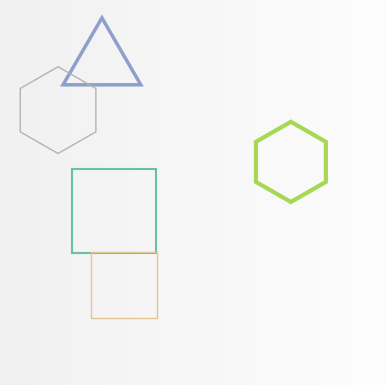[{"shape": "square", "thickness": 1.5, "radius": 0.54, "center": [0.295, 0.453]}, {"shape": "triangle", "thickness": 2.5, "radius": 0.58, "center": [0.263, 0.838]}, {"shape": "hexagon", "thickness": 3, "radius": 0.52, "center": [0.751, 0.58]}, {"shape": "square", "thickness": 1, "radius": 0.43, "center": [0.32, 0.26]}, {"shape": "hexagon", "thickness": 1, "radius": 0.56, "center": [0.15, 0.714]}]